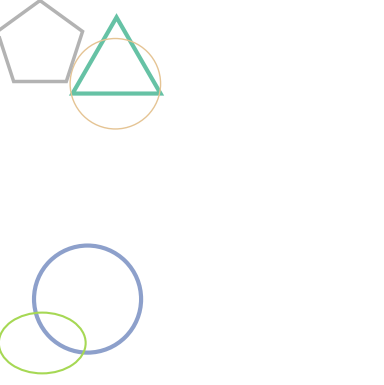[{"shape": "triangle", "thickness": 3, "radius": 0.66, "center": [0.303, 0.823]}, {"shape": "circle", "thickness": 3, "radius": 0.7, "center": [0.227, 0.223]}, {"shape": "oval", "thickness": 1.5, "radius": 0.56, "center": [0.11, 0.109]}, {"shape": "circle", "thickness": 1, "radius": 0.59, "center": [0.3, 0.782]}, {"shape": "pentagon", "thickness": 2.5, "radius": 0.58, "center": [0.104, 0.882]}]